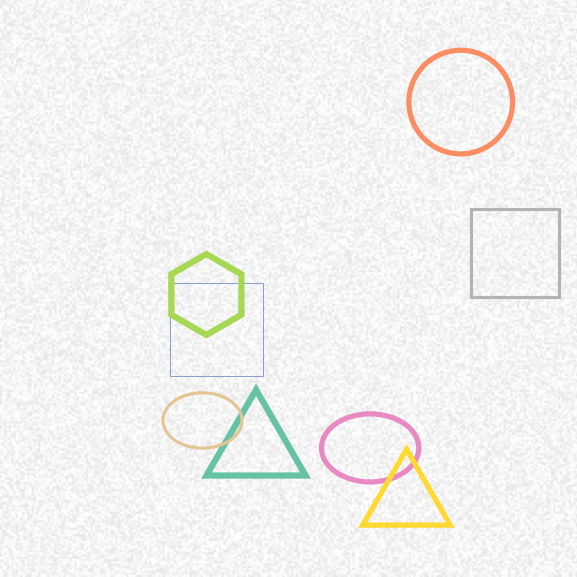[{"shape": "triangle", "thickness": 3, "radius": 0.5, "center": [0.443, 0.225]}, {"shape": "circle", "thickness": 2.5, "radius": 0.45, "center": [0.798, 0.822]}, {"shape": "square", "thickness": 0.5, "radius": 0.4, "center": [0.375, 0.429]}, {"shape": "oval", "thickness": 2.5, "radius": 0.42, "center": [0.641, 0.224]}, {"shape": "hexagon", "thickness": 3, "radius": 0.35, "center": [0.357, 0.489]}, {"shape": "triangle", "thickness": 2.5, "radius": 0.44, "center": [0.704, 0.134]}, {"shape": "oval", "thickness": 1.5, "radius": 0.34, "center": [0.351, 0.271]}, {"shape": "square", "thickness": 1.5, "radius": 0.38, "center": [0.892, 0.56]}]